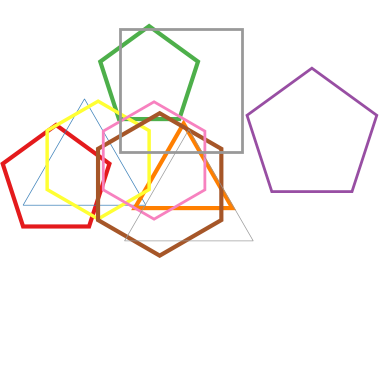[{"shape": "pentagon", "thickness": 3, "radius": 0.73, "center": [0.146, 0.53]}, {"shape": "triangle", "thickness": 0.5, "radius": 0.92, "center": [0.219, 0.559]}, {"shape": "pentagon", "thickness": 3, "radius": 0.67, "center": [0.387, 0.799]}, {"shape": "pentagon", "thickness": 2, "radius": 0.89, "center": [0.81, 0.646]}, {"shape": "triangle", "thickness": 3, "radius": 0.73, "center": [0.477, 0.533]}, {"shape": "hexagon", "thickness": 2.5, "radius": 0.76, "center": [0.255, 0.584]}, {"shape": "hexagon", "thickness": 3, "radius": 0.92, "center": [0.415, 0.521]}, {"shape": "hexagon", "thickness": 2, "radius": 0.76, "center": [0.4, 0.583]}, {"shape": "triangle", "thickness": 0.5, "radius": 0.96, "center": [0.491, 0.471]}, {"shape": "square", "thickness": 2, "radius": 0.79, "center": [0.47, 0.765]}]